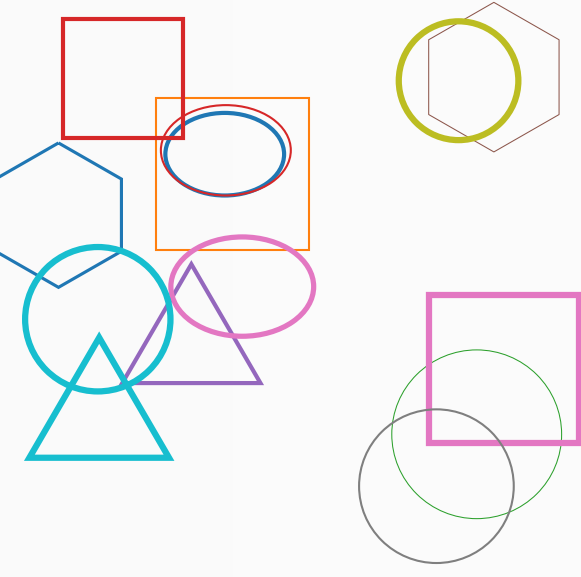[{"shape": "oval", "thickness": 2, "radius": 0.51, "center": [0.387, 0.732]}, {"shape": "hexagon", "thickness": 1.5, "radius": 0.63, "center": [0.101, 0.627]}, {"shape": "square", "thickness": 1, "radius": 0.66, "center": [0.4, 0.698]}, {"shape": "circle", "thickness": 0.5, "radius": 0.73, "center": [0.82, 0.247]}, {"shape": "square", "thickness": 2, "radius": 0.52, "center": [0.212, 0.863]}, {"shape": "oval", "thickness": 1, "radius": 0.56, "center": [0.389, 0.739]}, {"shape": "triangle", "thickness": 2, "radius": 0.69, "center": [0.329, 0.404]}, {"shape": "hexagon", "thickness": 0.5, "radius": 0.65, "center": [0.85, 0.866]}, {"shape": "oval", "thickness": 2.5, "radius": 0.61, "center": [0.417, 0.503]}, {"shape": "square", "thickness": 3, "radius": 0.64, "center": [0.867, 0.36]}, {"shape": "circle", "thickness": 1, "radius": 0.67, "center": [0.751, 0.157]}, {"shape": "circle", "thickness": 3, "radius": 0.51, "center": [0.789, 0.859]}, {"shape": "circle", "thickness": 3, "radius": 0.63, "center": [0.168, 0.446]}, {"shape": "triangle", "thickness": 3, "radius": 0.69, "center": [0.171, 0.276]}]